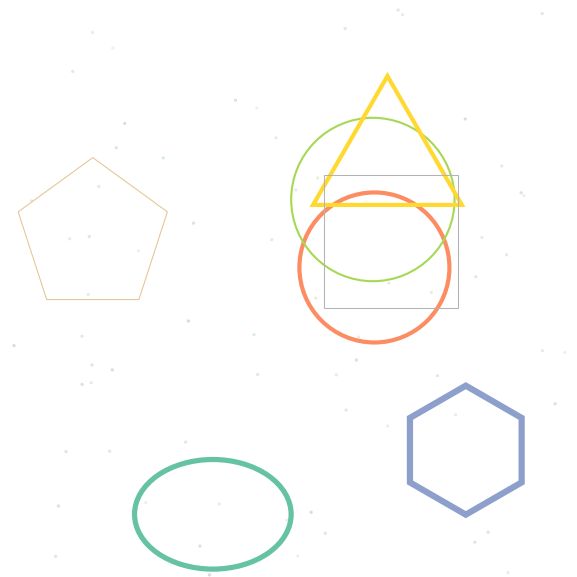[{"shape": "oval", "thickness": 2.5, "radius": 0.68, "center": [0.369, 0.109]}, {"shape": "circle", "thickness": 2, "radius": 0.65, "center": [0.648, 0.536]}, {"shape": "hexagon", "thickness": 3, "radius": 0.56, "center": [0.807, 0.22]}, {"shape": "circle", "thickness": 1, "radius": 0.71, "center": [0.646, 0.654]}, {"shape": "triangle", "thickness": 2, "radius": 0.74, "center": [0.671, 0.719]}, {"shape": "pentagon", "thickness": 0.5, "radius": 0.68, "center": [0.161, 0.59]}, {"shape": "square", "thickness": 0.5, "radius": 0.58, "center": [0.677, 0.581]}]